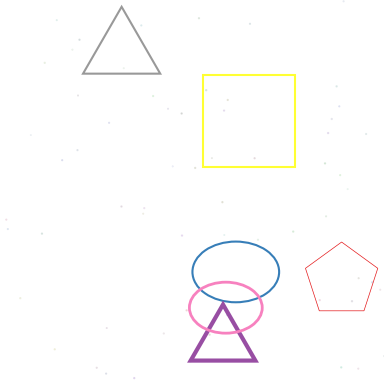[{"shape": "pentagon", "thickness": 0.5, "radius": 0.49, "center": [0.887, 0.273]}, {"shape": "oval", "thickness": 1.5, "radius": 0.56, "center": [0.612, 0.294]}, {"shape": "triangle", "thickness": 3, "radius": 0.48, "center": [0.579, 0.112]}, {"shape": "square", "thickness": 1.5, "radius": 0.6, "center": [0.648, 0.686]}, {"shape": "oval", "thickness": 2, "radius": 0.47, "center": [0.587, 0.201]}, {"shape": "triangle", "thickness": 1.5, "radius": 0.58, "center": [0.316, 0.867]}]